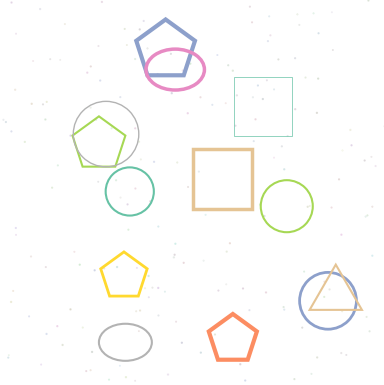[{"shape": "circle", "thickness": 1.5, "radius": 0.31, "center": [0.337, 0.503]}, {"shape": "square", "thickness": 0.5, "radius": 0.38, "center": [0.683, 0.723]}, {"shape": "pentagon", "thickness": 3, "radius": 0.33, "center": [0.605, 0.119]}, {"shape": "pentagon", "thickness": 3, "radius": 0.4, "center": [0.43, 0.869]}, {"shape": "circle", "thickness": 2, "radius": 0.37, "center": [0.852, 0.219]}, {"shape": "oval", "thickness": 2.5, "radius": 0.38, "center": [0.455, 0.819]}, {"shape": "pentagon", "thickness": 1.5, "radius": 0.36, "center": [0.257, 0.626]}, {"shape": "circle", "thickness": 1.5, "radius": 0.34, "center": [0.745, 0.464]}, {"shape": "pentagon", "thickness": 2, "radius": 0.32, "center": [0.322, 0.282]}, {"shape": "square", "thickness": 2.5, "radius": 0.39, "center": [0.579, 0.535]}, {"shape": "triangle", "thickness": 1.5, "radius": 0.39, "center": [0.872, 0.234]}, {"shape": "oval", "thickness": 1.5, "radius": 0.34, "center": [0.326, 0.111]}, {"shape": "circle", "thickness": 1, "radius": 0.43, "center": [0.275, 0.652]}]